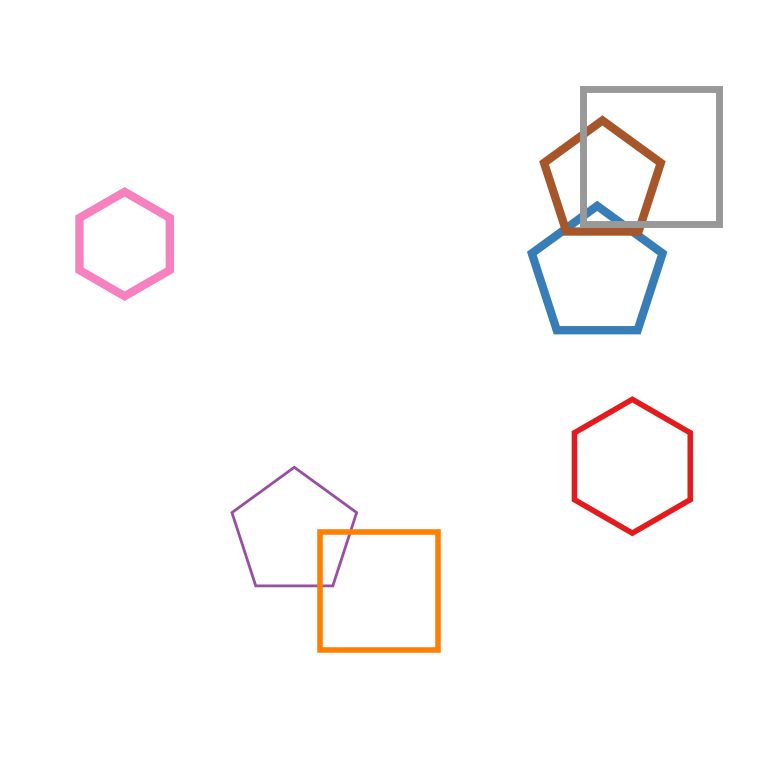[{"shape": "hexagon", "thickness": 2, "radius": 0.43, "center": [0.821, 0.394]}, {"shape": "pentagon", "thickness": 3, "radius": 0.45, "center": [0.776, 0.643]}, {"shape": "pentagon", "thickness": 1, "radius": 0.43, "center": [0.382, 0.308]}, {"shape": "square", "thickness": 2, "radius": 0.38, "center": [0.492, 0.233]}, {"shape": "pentagon", "thickness": 3, "radius": 0.4, "center": [0.782, 0.764]}, {"shape": "hexagon", "thickness": 3, "radius": 0.34, "center": [0.162, 0.683]}, {"shape": "square", "thickness": 2.5, "radius": 0.44, "center": [0.845, 0.797]}]